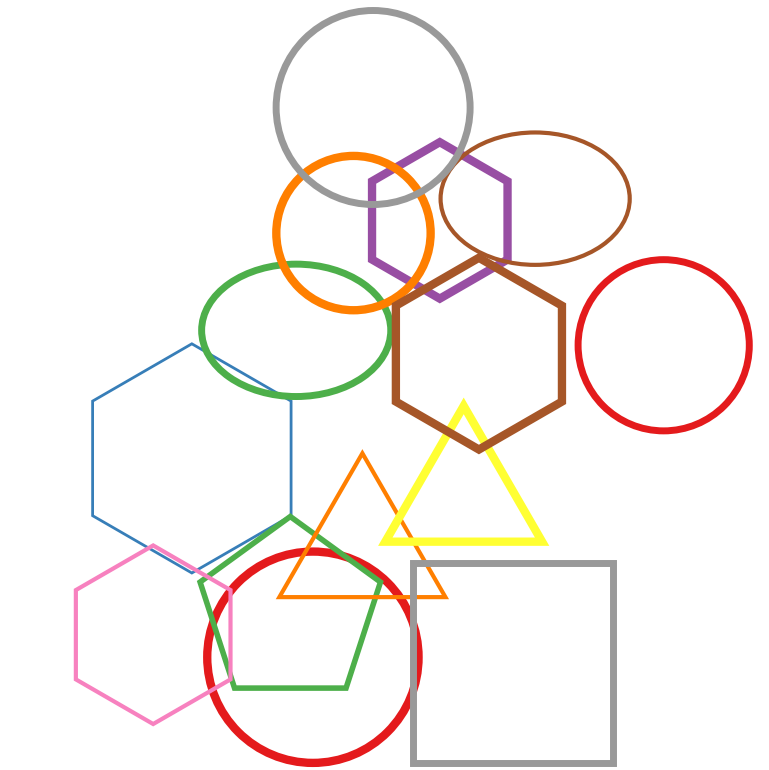[{"shape": "circle", "thickness": 2.5, "radius": 0.56, "center": [0.862, 0.552]}, {"shape": "circle", "thickness": 3, "radius": 0.69, "center": [0.406, 0.146]}, {"shape": "hexagon", "thickness": 1, "radius": 0.74, "center": [0.249, 0.405]}, {"shape": "pentagon", "thickness": 2, "radius": 0.62, "center": [0.377, 0.206]}, {"shape": "oval", "thickness": 2.5, "radius": 0.61, "center": [0.385, 0.571]}, {"shape": "hexagon", "thickness": 3, "radius": 0.51, "center": [0.571, 0.714]}, {"shape": "triangle", "thickness": 1.5, "radius": 0.62, "center": [0.471, 0.287]}, {"shape": "circle", "thickness": 3, "radius": 0.5, "center": [0.459, 0.697]}, {"shape": "triangle", "thickness": 3, "radius": 0.59, "center": [0.602, 0.355]}, {"shape": "hexagon", "thickness": 3, "radius": 0.62, "center": [0.622, 0.541]}, {"shape": "oval", "thickness": 1.5, "radius": 0.61, "center": [0.695, 0.742]}, {"shape": "hexagon", "thickness": 1.5, "radius": 0.58, "center": [0.199, 0.176]}, {"shape": "circle", "thickness": 2.5, "radius": 0.63, "center": [0.485, 0.86]}, {"shape": "square", "thickness": 2.5, "radius": 0.65, "center": [0.666, 0.139]}]